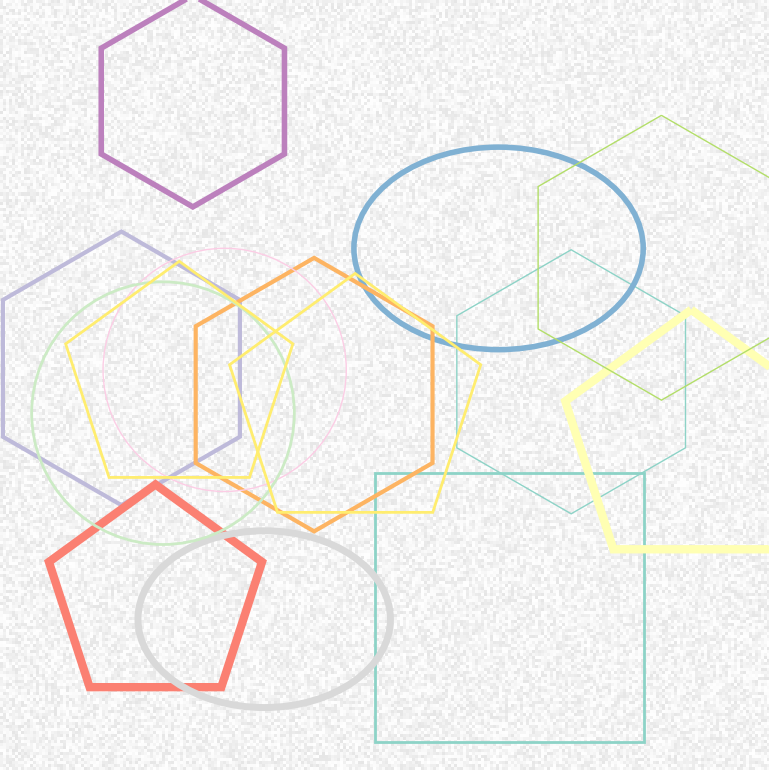[{"shape": "square", "thickness": 1, "radius": 0.87, "center": [0.661, 0.211]}, {"shape": "hexagon", "thickness": 0.5, "radius": 0.86, "center": [0.742, 0.504]}, {"shape": "pentagon", "thickness": 3, "radius": 0.86, "center": [0.898, 0.426]}, {"shape": "hexagon", "thickness": 1.5, "radius": 0.89, "center": [0.158, 0.522]}, {"shape": "pentagon", "thickness": 3, "radius": 0.73, "center": [0.202, 0.225]}, {"shape": "oval", "thickness": 2, "radius": 0.94, "center": [0.647, 0.677]}, {"shape": "hexagon", "thickness": 1.5, "radius": 0.89, "center": [0.408, 0.488]}, {"shape": "hexagon", "thickness": 0.5, "radius": 0.92, "center": [0.859, 0.665]}, {"shape": "circle", "thickness": 0.5, "radius": 0.79, "center": [0.292, 0.52]}, {"shape": "oval", "thickness": 2.5, "radius": 0.82, "center": [0.343, 0.196]}, {"shape": "hexagon", "thickness": 2, "radius": 0.69, "center": [0.25, 0.869]}, {"shape": "circle", "thickness": 1, "radius": 0.85, "center": [0.212, 0.463]}, {"shape": "pentagon", "thickness": 1, "radius": 0.78, "center": [0.233, 0.505]}, {"shape": "pentagon", "thickness": 1, "radius": 0.86, "center": [0.461, 0.473]}]